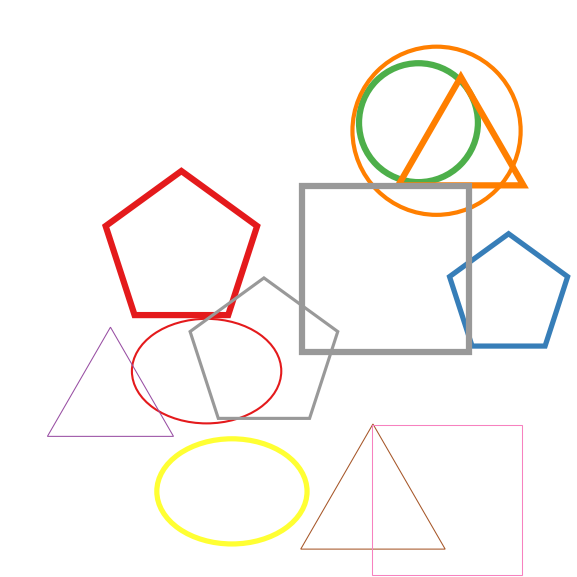[{"shape": "pentagon", "thickness": 3, "radius": 0.69, "center": [0.314, 0.565]}, {"shape": "oval", "thickness": 1, "radius": 0.65, "center": [0.358, 0.357]}, {"shape": "pentagon", "thickness": 2.5, "radius": 0.54, "center": [0.881, 0.487]}, {"shape": "circle", "thickness": 3, "radius": 0.51, "center": [0.725, 0.787]}, {"shape": "triangle", "thickness": 0.5, "radius": 0.63, "center": [0.191, 0.307]}, {"shape": "circle", "thickness": 2, "radius": 0.73, "center": [0.756, 0.773]}, {"shape": "triangle", "thickness": 3, "radius": 0.63, "center": [0.798, 0.741]}, {"shape": "oval", "thickness": 2.5, "radius": 0.65, "center": [0.402, 0.148]}, {"shape": "triangle", "thickness": 0.5, "radius": 0.72, "center": [0.646, 0.12]}, {"shape": "square", "thickness": 0.5, "radius": 0.65, "center": [0.774, 0.134]}, {"shape": "square", "thickness": 3, "radius": 0.72, "center": [0.668, 0.533]}, {"shape": "pentagon", "thickness": 1.5, "radius": 0.67, "center": [0.457, 0.383]}]